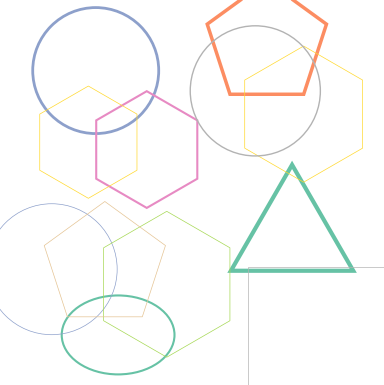[{"shape": "oval", "thickness": 1.5, "radius": 0.73, "center": [0.307, 0.13]}, {"shape": "triangle", "thickness": 3, "radius": 0.92, "center": [0.759, 0.388]}, {"shape": "pentagon", "thickness": 2.5, "radius": 0.81, "center": [0.693, 0.887]}, {"shape": "circle", "thickness": 0.5, "radius": 0.85, "center": [0.134, 0.301]}, {"shape": "circle", "thickness": 2, "radius": 0.82, "center": [0.249, 0.817]}, {"shape": "hexagon", "thickness": 1.5, "radius": 0.76, "center": [0.381, 0.612]}, {"shape": "hexagon", "thickness": 0.5, "radius": 0.95, "center": [0.433, 0.262]}, {"shape": "hexagon", "thickness": 0.5, "radius": 0.88, "center": [0.789, 0.704]}, {"shape": "hexagon", "thickness": 0.5, "radius": 0.73, "center": [0.229, 0.631]}, {"shape": "pentagon", "thickness": 0.5, "radius": 0.83, "center": [0.272, 0.311]}, {"shape": "circle", "thickness": 1, "radius": 0.84, "center": [0.663, 0.764]}, {"shape": "square", "thickness": 0.5, "radius": 1.0, "center": [0.843, 0.108]}]